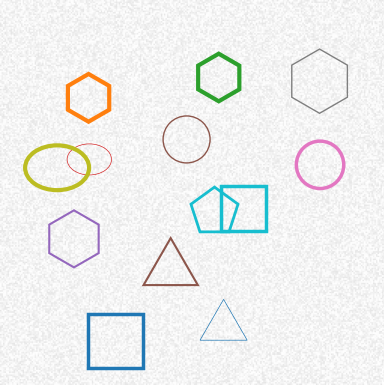[{"shape": "square", "thickness": 2.5, "radius": 0.36, "center": [0.299, 0.114]}, {"shape": "triangle", "thickness": 0.5, "radius": 0.35, "center": [0.581, 0.152]}, {"shape": "hexagon", "thickness": 3, "radius": 0.31, "center": [0.23, 0.746]}, {"shape": "hexagon", "thickness": 3, "radius": 0.31, "center": [0.568, 0.799]}, {"shape": "oval", "thickness": 0.5, "radius": 0.29, "center": [0.232, 0.586]}, {"shape": "hexagon", "thickness": 1.5, "radius": 0.37, "center": [0.192, 0.38]}, {"shape": "circle", "thickness": 1, "radius": 0.31, "center": [0.485, 0.638]}, {"shape": "triangle", "thickness": 1.5, "radius": 0.41, "center": [0.443, 0.3]}, {"shape": "circle", "thickness": 2.5, "radius": 0.31, "center": [0.831, 0.572]}, {"shape": "hexagon", "thickness": 1, "radius": 0.42, "center": [0.83, 0.789]}, {"shape": "oval", "thickness": 3, "radius": 0.42, "center": [0.148, 0.564]}, {"shape": "pentagon", "thickness": 2, "radius": 0.32, "center": [0.557, 0.45]}, {"shape": "square", "thickness": 2.5, "radius": 0.29, "center": [0.633, 0.457]}]